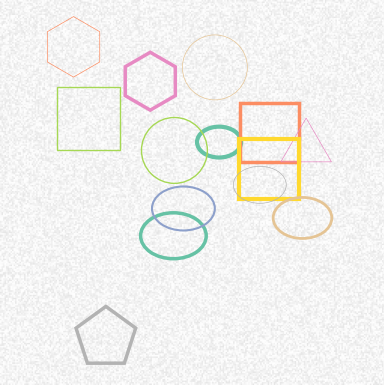[{"shape": "oval", "thickness": 3, "radius": 0.29, "center": [0.569, 0.631]}, {"shape": "oval", "thickness": 2.5, "radius": 0.43, "center": [0.45, 0.388]}, {"shape": "hexagon", "thickness": 0.5, "radius": 0.39, "center": [0.191, 0.878]}, {"shape": "square", "thickness": 2.5, "radius": 0.38, "center": [0.7, 0.657]}, {"shape": "oval", "thickness": 1.5, "radius": 0.41, "center": [0.476, 0.458]}, {"shape": "triangle", "thickness": 0.5, "radius": 0.38, "center": [0.795, 0.618]}, {"shape": "hexagon", "thickness": 2.5, "radius": 0.38, "center": [0.39, 0.789]}, {"shape": "circle", "thickness": 1, "radius": 0.43, "center": [0.453, 0.609]}, {"shape": "square", "thickness": 1, "radius": 0.41, "center": [0.231, 0.692]}, {"shape": "square", "thickness": 3, "radius": 0.39, "center": [0.7, 0.562]}, {"shape": "oval", "thickness": 2, "radius": 0.38, "center": [0.786, 0.434]}, {"shape": "circle", "thickness": 0.5, "radius": 0.42, "center": [0.558, 0.825]}, {"shape": "oval", "thickness": 0.5, "radius": 0.34, "center": [0.675, 0.52]}, {"shape": "pentagon", "thickness": 2.5, "radius": 0.41, "center": [0.275, 0.123]}]